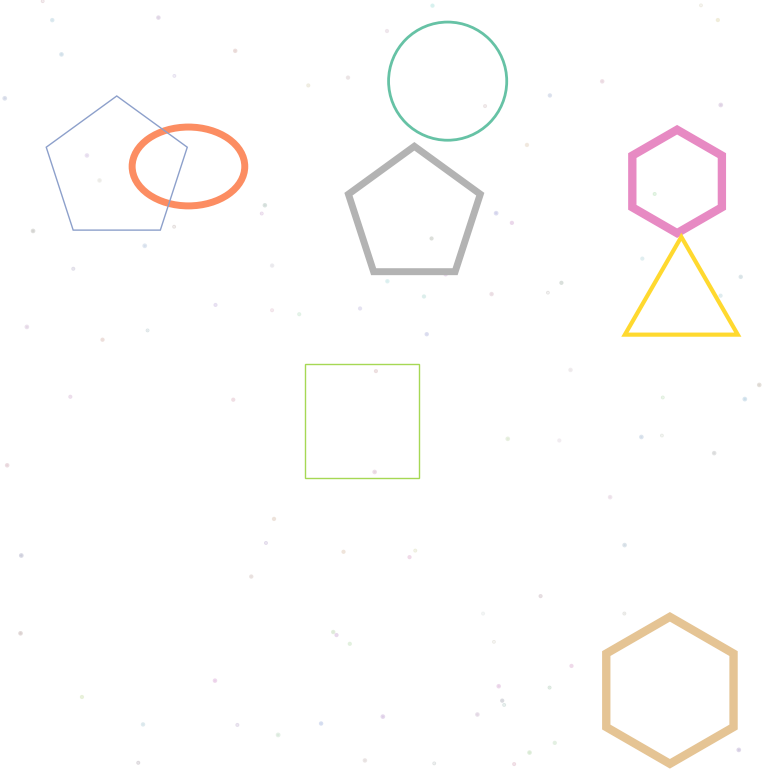[{"shape": "circle", "thickness": 1, "radius": 0.38, "center": [0.581, 0.895]}, {"shape": "oval", "thickness": 2.5, "radius": 0.37, "center": [0.245, 0.784]}, {"shape": "pentagon", "thickness": 0.5, "radius": 0.48, "center": [0.152, 0.779]}, {"shape": "hexagon", "thickness": 3, "radius": 0.34, "center": [0.879, 0.764]}, {"shape": "square", "thickness": 0.5, "radius": 0.37, "center": [0.471, 0.453]}, {"shape": "triangle", "thickness": 1.5, "radius": 0.42, "center": [0.885, 0.608]}, {"shape": "hexagon", "thickness": 3, "radius": 0.48, "center": [0.87, 0.103]}, {"shape": "pentagon", "thickness": 2.5, "radius": 0.45, "center": [0.538, 0.72]}]